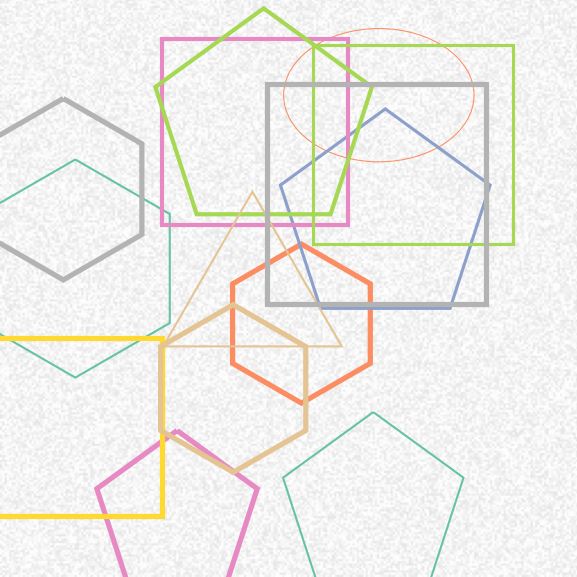[{"shape": "pentagon", "thickness": 1, "radius": 0.82, "center": [0.646, 0.121]}, {"shape": "hexagon", "thickness": 1, "radius": 0.94, "center": [0.13, 0.534]}, {"shape": "hexagon", "thickness": 2.5, "radius": 0.69, "center": [0.522, 0.439]}, {"shape": "oval", "thickness": 0.5, "radius": 0.82, "center": [0.656, 0.834]}, {"shape": "pentagon", "thickness": 1.5, "radius": 0.95, "center": [0.667, 0.62]}, {"shape": "pentagon", "thickness": 2.5, "radius": 0.73, "center": [0.307, 0.108]}, {"shape": "square", "thickness": 2, "radius": 0.8, "center": [0.441, 0.77]}, {"shape": "pentagon", "thickness": 2, "radius": 0.99, "center": [0.456, 0.788]}, {"shape": "square", "thickness": 1.5, "radius": 0.86, "center": [0.715, 0.749]}, {"shape": "square", "thickness": 2.5, "radius": 0.77, "center": [0.125, 0.26]}, {"shape": "hexagon", "thickness": 2.5, "radius": 0.73, "center": [0.404, 0.326]}, {"shape": "triangle", "thickness": 1, "radius": 0.89, "center": [0.437, 0.489]}, {"shape": "square", "thickness": 2.5, "radius": 0.95, "center": [0.652, 0.663]}, {"shape": "hexagon", "thickness": 2.5, "radius": 0.79, "center": [0.11, 0.672]}]